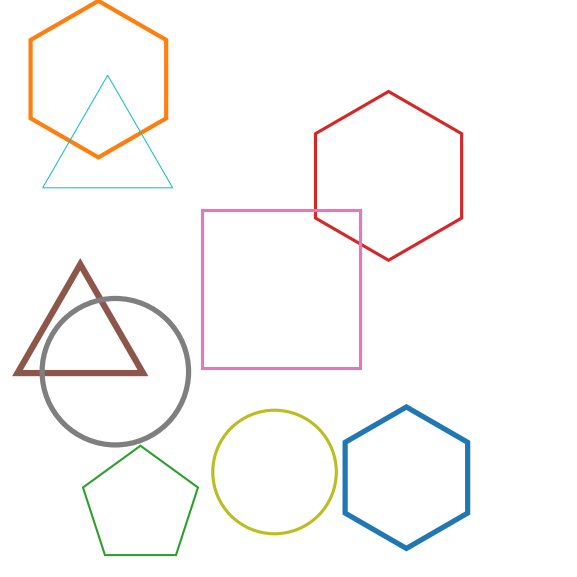[{"shape": "hexagon", "thickness": 2.5, "radius": 0.61, "center": [0.704, 0.172]}, {"shape": "hexagon", "thickness": 2, "radius": 0.68, "center": [0.17, 0.862]}, {"shape": "pentagon", "thickness": 1, "radius": 0.52, "center": [0.243, 0.123]}, {"shape": "hexagon", "thickness": 1.5, "radius": 0.73, "center": [0.673, 0.695]}, {"shape": "triangle", "thickness": 3, "radius": 0.63, "center": [0.139, 0.416]}, {"shape": "square", "thickness": 1.5, "radius": 0.68, "center": [0.487, 0.499]}, {"shape": "circle", "thickness": 2.5, "radius": 0.63, "center": [0.2, 0.355]}, {"shape": "circle", "thickness": 1.5, "radius": 0.53, "center": [0.475, 0.182]}, {"shape": "triangle", "thickness": 0.5, "radius": 0.65, "center": [0.186, 0.739]}]